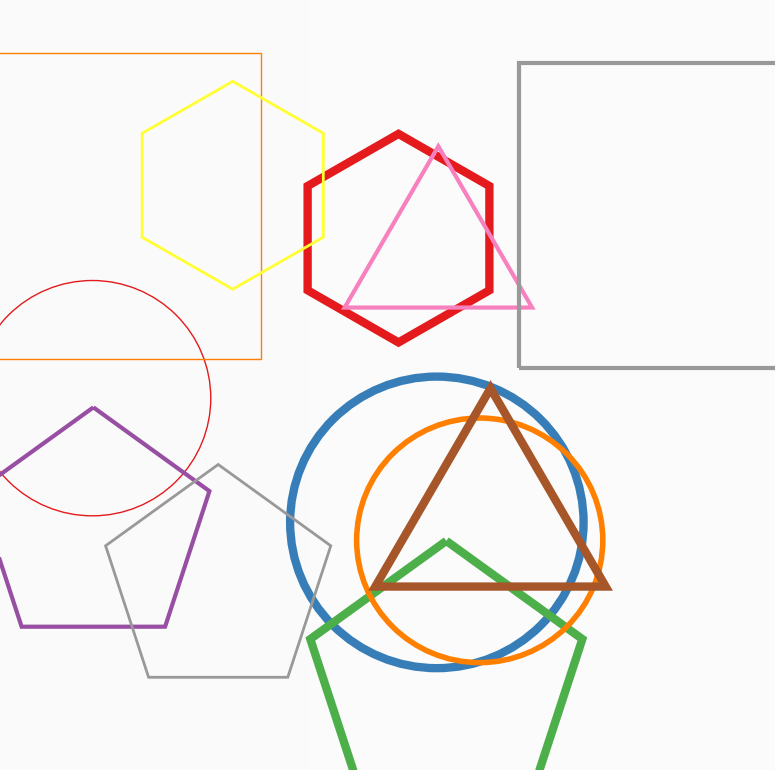[{"shape": "hexagon", "thickness": 3, "radius": 0.68, "center": [0.514, 0.691]}, {"shape": "circle", "thickness": 0.5, "radius": 0.76, "center": [0.119, 0.483]}, {"shape": "circle", "thickness": 3, "radius": 0.95, "center": [0.564, 0.322]}, {"shape": "pentagon", "thickness": 3, "radius": 0.92, "center": [0.576, 0.113]}, {"shape": "pentagon", "thickness": 1.5, "radius": 0.79, "center": [0.12, 0.313]}, {"shape": "circle", "thickness": 2, "radius": 0.79, "center": [0.619, 0.298]}, {"shape": "square", "thickness": 0.5, "radius": 0.99, "center": [0.138, 0.733]}, {"shape": "hexagon", "thickness": 1, "radius": 0.67, "center": [0.3, 0.759]}, {"shape": "triangle", "thickness": 3, "radius": 0.86, "center": [0.633, 0.324]}, {"shape": "triangle", "thickness": 1.5, "radius": 0.7, "center": [0.566, 0.67]}, {"shape": "pentagon", "thickness": 1, "radius": 0.76, "center": [0.282, 0.244]}, {"shape": "square", "thickness": 1.5, "radius": 0.99, "center": [0.868, 0.72]}]